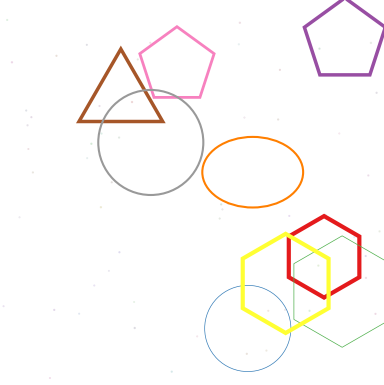[{"shape": "hexagon", "thickness": 3, "radius": 0.53, "center": [0.842, 0.333]}, {"shape": "circle", "thickness": 0.5, "radius": 0.56, "center": [0.644, 0.147]}, {"shape": "hexagon", "thickness": 0.5, "radius": 0.72, "center": [0.889, 0.243]}, {"shape": "pentagon", "thickness": 2.5, "radius": 0.55, "center": [0.896, 0.895]}, {"shape": "oval", "thickness": 1.5, "radius": 0.65, "center": [0.656, 0.553]}, {"shape": "hexagon", "thickness": 3, "radius": 0.64, "center": [0.742, 0.264]}, {"shape": "triangle", "thickness": 2.5, "radius": 0.63, "center": [0.314, 0.747]}, {"shape": "pentagon", "thickness": 2, "radius": 0.51, "center": [0.46, 0.829]}, {"shape": "circle", "thickness": 1.5, "radius": 0.68, "center": [0.392, 0.63]}]